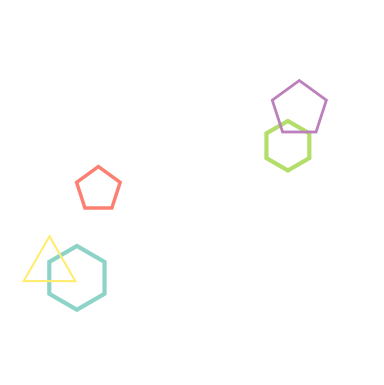[{"shape": "hexagon", "thickness": 3, "radius": 0.41, "center": [0.2, 0.278]}, {"shape": "pentagon", "thickness": 2.5, "radius": 0.3, "center": [0.256, 0.508]}, {"shape": "hexagon", "thickness": 3, "radius": 0.32, "center": [0.748, 0.621]}, {"shape": "pentagon", "thickness": 2, "radius": 0.37, "center": [0.777, 0.717]}, {"shape": "triangle", "thickness": 1.5, "radius": 0.39, "center": [0.128, 0.309]}]